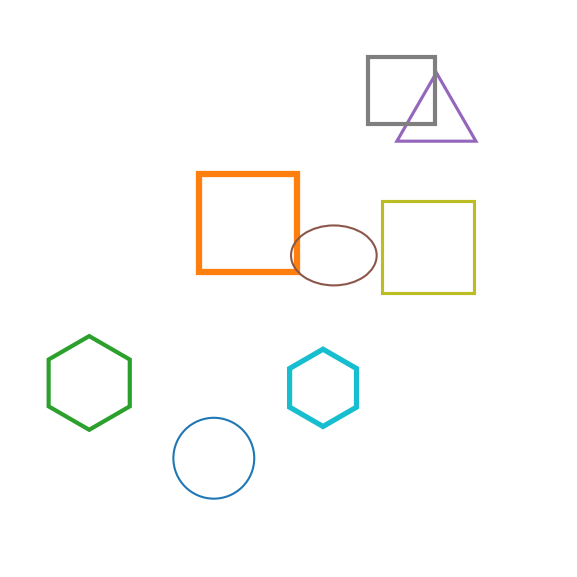[{"shape": "circle", "thickness": 1, "radius": 0.35, "center": [0.37, 0.206]}, {"shape": "square", "thickness": 3, "radius": 0.42, "center": [0.43, 0.614]}, {"shape": "hexagon", "thickness": 2, "radius": 0.41, "center": [0.154, 0.336]}, {"shape": "triangle", "thickness": 1.5, "radius": 0.4, "center": [0.756, 0.794]}, {"shape": "oval", "thickness": 1, "radius": 0.37, "center": [0.578, 0.557]}, {"shape": "square", "thickness": 2, "radius": 0.29, "center": [0.695, 0.843]}, {"shape": "square", "thickness": 1.5, "radius": 0.4, "center": [0.741, 0.571]}, {"shape": "hexagon", "thickness": 2.5, "radius": 0.33, "center": [0.559, 0.328]}]